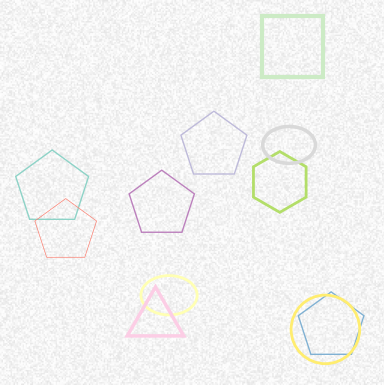[{"shape": "pentagon", "thickness": 1, "radius": 0.5, "center": [0.135, 0.511]}, {"shape": "oval", "thickness": 2, "radius": 0.37, "center": [0.439, 0.233]}, {"shape": "pentagon", "thickness": 1, "radius": 0.45, "center": [0.556, 0.621]}, {"shape": "pentagon", "thickness": 0.5, "radius": 0.42, "center": [0.171, 0.4]}, {"shape": "pentagon", "thickness": 1, "radius": 0.45, "center": [0.86, 0.152]}, {"shape": "hexagon", "thickness": 2, "radius": 0.39, "center": [0.727, 0.527]}, {"shape": "triangle", "thickness": 2.5, "radius": 0.42, "center": [0.404, 0.17]}, {"shape": "oval", "thickness": 2.5, "radius": 0.34, "center": [0.751, 0.624]}, {"shape": "pentagon", "thickness": 1, "radius": 0.45, "center": [0.42, 0.469]}, {"shape": "square", "thickness": 3, "radius": 0.4, "center": [0.759, 0.878]}, {"shape": "circle", "thickness": 2, "radius": 0.45, "center": [0.845, 0.144]}]